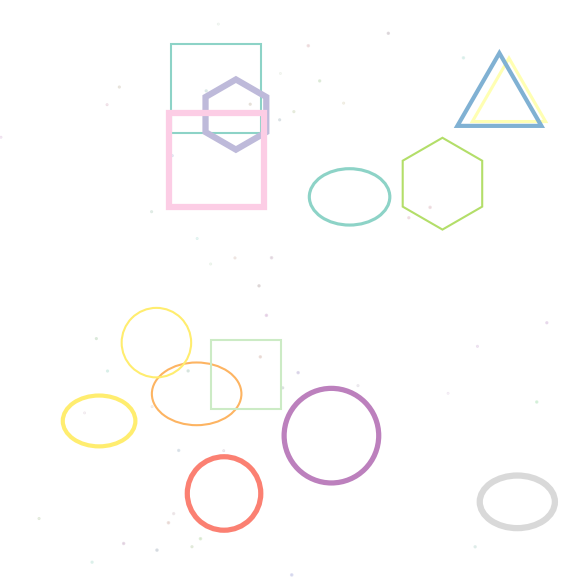[{"shape": "square", "thickness": 1, "radius": 0.39, "center": [0.374, 0.846]}, {"shape": "oval", "thickness": 1.5, "radius": 0.35, "center": [0.605, 0.658]}, {"shape": "triangle", "thickness": 1.5, "radius": 0.37, "center": [0.881, 0.825]}, {"shape": "hexagon", "thickness": 3, "radius": 0.3, "center": [0.409, 0.801]}, {"shape": "circle", "thickness": 2.5, "radius": 0.32, "center": [0.388, 0.145]}, {"shape": "triangle", "thickness": 2, "radius": 0.42, "center": [0.865, 0.823]}, {"shape": "oval", "thickness": 1, "radius": 0.39, "center": [0.341, 0.317]}, {"shape": "hexagon", "thickness": 1, "radius": 0.4, "center": [0.766, 0.681]}, {"shape": "square", "thickness": 3, "radius": 0.41, "center": [0.375, 0.722]}, {"shape": "oval", "thickness": 3, "radius": 0.33, "center": [0.896, 0.13]}, {"shape": "circle", "thickness": 2.5, "radius": 0.41, "center": [0.574, 0.245]}, {"shape": "square", "thickness": 1, "radius": 0.3, "center": [0.426, 0.35]}, {"shape": "oval", "thickness": 2, "radius": 0.31, "center": [0.172, 0.27]}, {"shape": "circle", "thickness": 1, "radius": 0.3, "center": [0.271, 0.406]}]